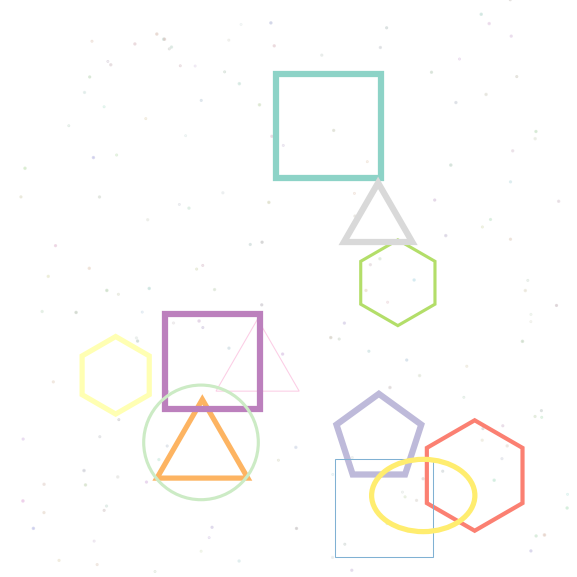[{"shape": "square", "thickness": 3, "radius": 0.45, "center": [0.569, 0.781]}, {"shape": "hexagon", "thickness": 2.5, "radius": 0.34, "center": [0.2, 0.349]}, {"shape": "pentagon", "thickness": 3, "radius": 0.39, "center": [0.656, 0.24]}, {"shape": "hexagon", "thickness": 2, "radius": 0.48, "center": [0.822, 0.176]}, {"shape": "square", "thickness": 0.5, "radius": 0.42, "center": [0.665, 0.119]}, {"shape": "triangle", "thickness": 2.5, "radius": 0.45, "center": [0.35, 0.217]}, {"shape": "hexagon", "thickness": 1.5, "radius": 0.37, "center": [0.689, 0.51]}, {"shape": "triangle", "thickness": 0.5, "radius": 0.42, "center": [0.446, 0.363]}, {"shape": "triangle", "thickness": 3, "radius": 0.34, "center": [0.655, 0.614]}, {"shape": "square", "thickness": 3, "radius": 0.41, "center": [0.369, 0.373]}, {"shape": "circle", "thickness": 1.5, "radius": 0.5, "center": [0.348, 0.233]}, {"shape": "oval", "thickness": 2.5, "radius": 0.45, "center": [0.733, 0.141]}]